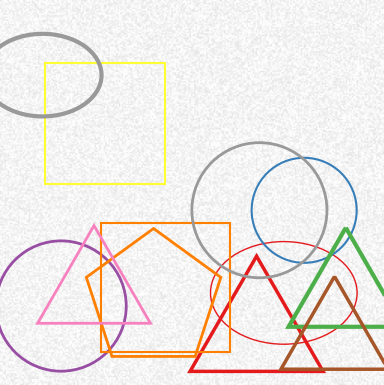[{"shape": "oval", "thickness": 1, "radius": 0.95, "center": [0.737, 0.239]}, {"shape": "triangle", "thickness": 2.5, "radius": 1.0, "center": [0.666, 0.135]}, {"shape": "circle", "thickness": 1.5, "radius": 0.68, "center": [0.79, 0.454]}, {"shape": "triangle", "thickness": 3, "radius": 0.86, "center": [0.898, 0.237]}, {"shape": "circle", "thickness": 2, "radius": 0.85, "center": [0.159, 0.205]}, {"shape": "pentagon", "thickness": 2, "radius": 0.92, "center": [0.399, 0.223]}, {"shape": "square", "thickness": 1.5, "radius": 0.84, "center": [0.43, 0.253]}, {"shape": "square", "thickness": 1.5, "radius": 0.78, "center": [0.273, 0.679]}, {"shape": "triangle", "thickness": 2.5, "radius": 0.8, "center": [0.869, 0.121]}, {"shape": "triangle", "thickness": 2, "radius": 0.85, "center": [0.244, 0.245]}, {"shape": "oval", "thickness": 3, "radius": 0.77, "center": [0.11, 0.805]}, {"shape": "circle", "thickness": 2, "radius": 0.88, "center": [0.674, 0.454]}]